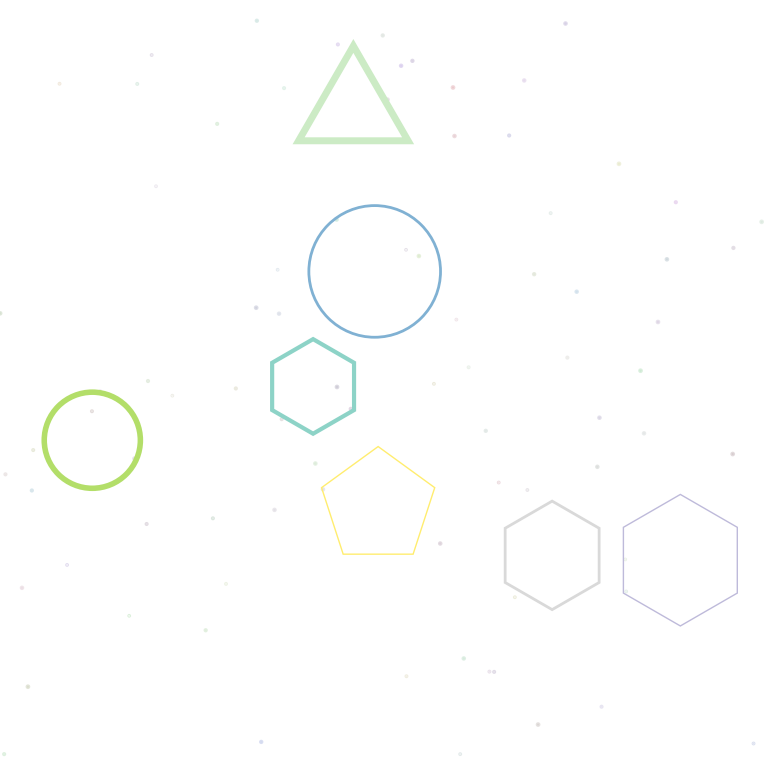[{"shape": "hexagon", "thickness": 1.5, "radius": 0.31, "center": [0.407, 0.498]}, {"shape": "hexagon", "thickness": 0.5, "radius": 0.43, "center": [0.884, 0.272]}, {"shape": "circle", "thickness": 1, "radius": 0.43, "center": [0.487, 0.648]}, {"shape": "circle", "thickness": 2, "radius": 0.31, "center": [0.12, 0.428]}, {"shape": "hexagon", "thickness": 1, "radius": 0.35, "center": [0.717, 0.279]}, {"shape": "triangle", "thickness": 2.5, "radius": 0.41, "center": [0.459, 0.858]}, {"shape": "pentagon", "thickness": 0.5, "radius": 0.39, "center": [0.491, 0.343]}]